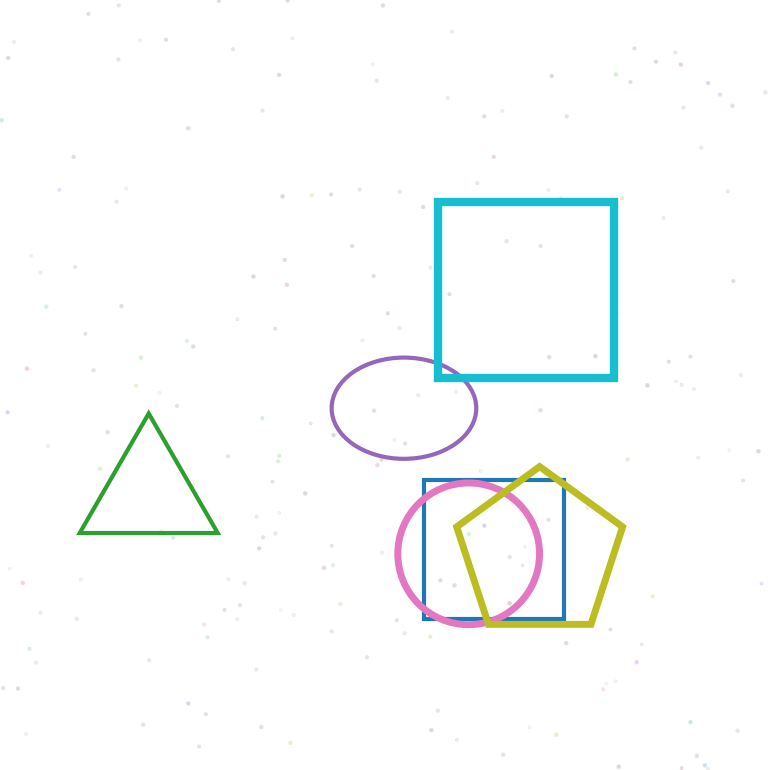[{"shape": "square", "thickness": 1.5, "radius": 0.45, "center": [0.642, 0.286]}, {"shape": "triangle", "thickness": 1.5, "radius": 0.52, "center": [0.193, 0.359]}, {"shape": "oval", "thickness": 1.5, "radius": 0.47, "center": [0.525, 0.47]}, {"shape": "circle", "thickness": 2.5, "radius": 0.46, "center": [0.609, 0.281]}, {"shape": "pentagon", "thickness": 2.5, "radius": 0.57, "center": [0.701, 0.281]}, {"shape": "square", "thickness": 3, "radius": 0.57, "center": [0.683, 0.623]}]